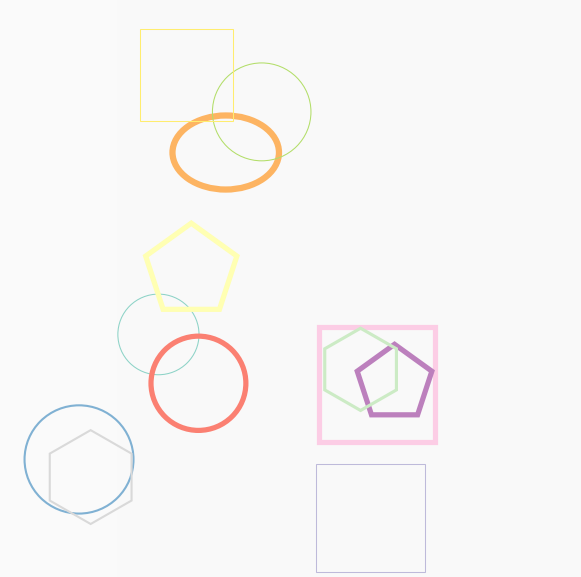[{"shape": "circle", "thickness": 0.5, "radius": 0.35, "center": [0.273, 0.42]}, {"shape": "pentagon", "thickness": 2.5, "radius": 0.41, "center": [0.329, 0.53]}, {"shape": "square", "thickness": 0.5, "radius": 0.47, "center": [0.637, 0.102]}, {"shape": "circle", "thickness": 2.5, "radius": 0.41, "center": [0.341, 0.335]}, {"shape": "circle", "thickness": 1, "radius": 0.47, "center": [0.136, 0.204]}, {"shape": "oval", "thickness": 3, "radius": 0.46, "center": [0.388, 0.735]}, {"shape": "circle", "thickness": 0.5, "radius": 0.42, "center": [0.45, 0.805]}, {"shape": "square", "thickness": 2.5, "radius": 0.5, "center": [0.648, 0.333]}, {"shape": "hexagon", "thickness": 1, "radius": 0.41, "center": [0.156, 0.173]}, {"shape": "pentagon", "thickness": 2.5, "radius": 0.34, "center": [0.679, 0.335]}, {"shape": "hexagon", "thickness": 1.5, "radius": 0.36, "center": [0.62, 0.36]}, {"shape": "square", "thickness": 0.5, "radius": 0.4, "center": [0.32, 0.869]}]